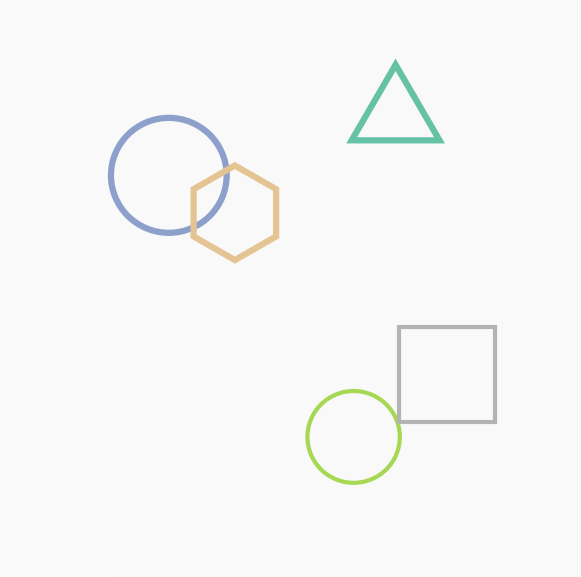[{"shape": "triangle", "thickness": 3, "radius": 0.44, "center": [0.681, 0.8]}, {"shape": "circle", "thickness": 3, "radius": 0.5, "center": [0.29, 0.696]}, {"shape": "circle", "thickness": 2, "radius": 0.4, "center": [0.608, 0.243]}, {"shape": "hexagon", "thickness": 3, "radius": 0.41, "center": [0.404, 0.631]}, {"shape": "square", "thickness": 2, "radius": 0.41, "center": [0.769, 0.351]}]